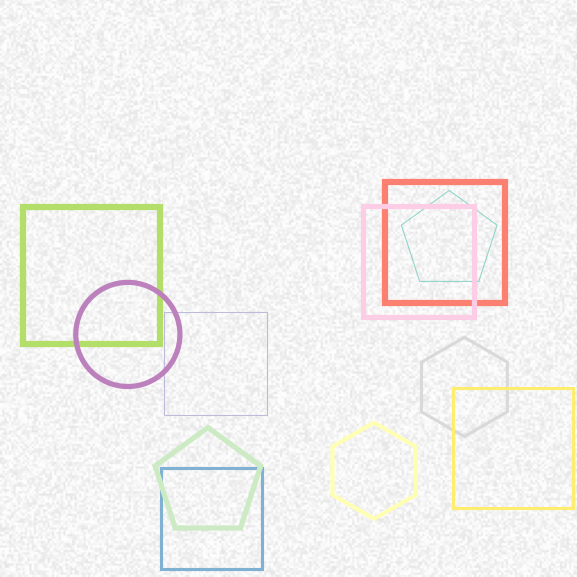[{"shape": "pentagon", "thickness": 0.5, "radius": 0.44, "center": [0.778, 0.582]}, {"shape": "hexagon", "thickness": 2, "radius": 0.42, "center": [0.648, 0.184]}, {"shape": "square", "thickness": 0.5, "radius": 0.45, "center": [0.373, 0.37]}, {"shape": "square", "thickness": 3, "radius": 0.52, "center": [0.771, 0.579]}, {"shape": "square", "thickness": 1.5, "radius": 0.44, "center": [0.367, 0.102]}, {"shape": "square", "thickness": 3, "radius": 0.59, "center": [0.159, 0.522]}, {"shape": "square", "thickness": 2.5, "radius": 0.48, "center": [0.725, 0.547]}, {"shape": "hexagon", "thickness": 1.5, "radius": 0.43, "center": [0.804, 0.329]}, {"shape": "circle", "thickness": 2.5, "radius": 0.45, "center": [0.221, 0.42]}, {"shape": "pentagon", "thickness": 2.5, "radius": 0.48, "center": [0.36, 0.163]}, {"shape": "square", "thickness": 1.5, "radius": 0.52, "center": [0.889, 0.224]}]